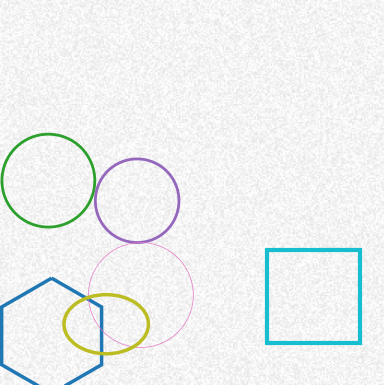[{"shape": "hexagon", "thickness": 2.5, "radius": 0.75, "center": [0.134, 0.128]}, {"shape": "circle", "thickness": 2, "radius": 0.6, "center": [0.126, 0.531]}, {"shape": "circle", "thickness": 2, "radius": 0.54, "center": [0.356, 0.479]}, {"shape": "circle", "thickness": 0.5, "radius": 0.68, "center": [0.366, 0.234]}, {"shape": "oval", "thickness": 2.5, "radius": 0.55, "center": [0.276, 0.158]}, {"shape": "square", "thickness": 3, "radius": 0.6, "center": [0.814, 0.231]}]